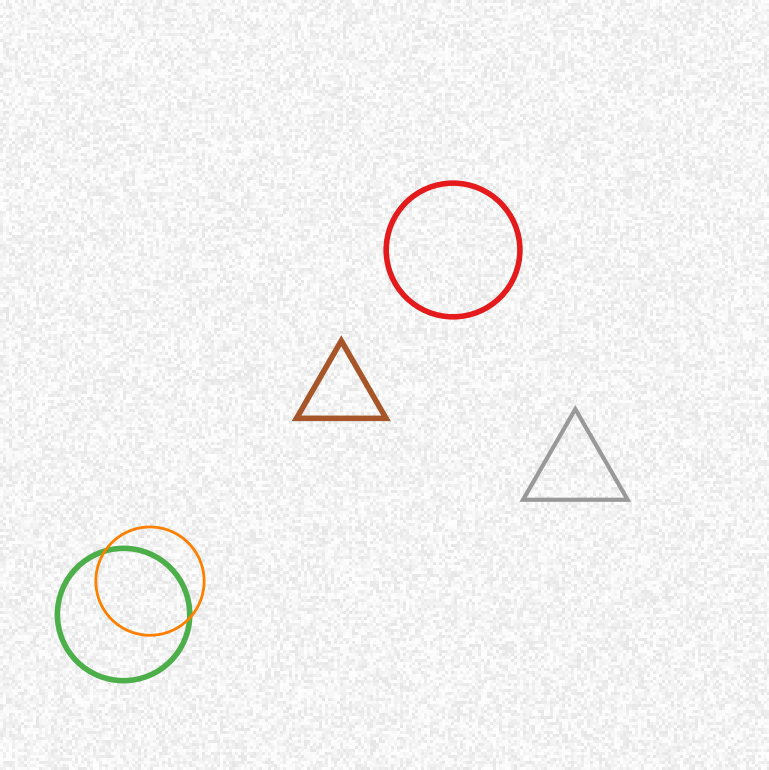[{"shape": "circle", "thickness": 2, "radius": 0.43, "center": [0.588, 0.675]}, {"shape": "circle", "thickness": 2, "radius": 0.43, "center": [0.16, 0.202]}, {"shape": "circle", "thickness": 1, "radius": 0.35, "center": [0.195, 0.245]}, {"shape": "triangle", "thickness": 2, "radius": 0.34, "center": [0.443, 0.49]}, {"shape": "triangle", "thickness": 1.5, "radius": 0.39, "center": [0.747, 0.39]}]